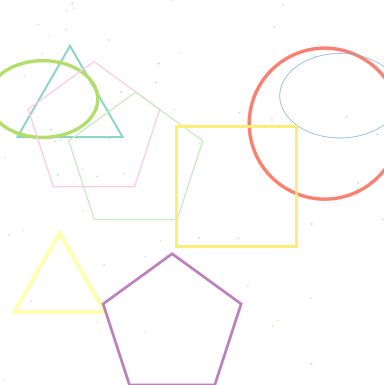[{"shape": "triangle", "thickness": 1.5, "radius": 0.79, "center": [0.182, 0.723]}, {"shape": "triangle", "thickness": 3, "radius": 0.68, "center": [0.155, 0.258]}, {"shape": "circle", "thickness": 2.5, "radius": 0.98, "center": [0.844, 0.679]}, {"shape": "oval", "thickness": 0.5, "radius": 0.78, "center": [0.883, 0.751]}, {"shape": "oval", "thickness": 2.5, "radius": 0.71, "center": [0.111, 0.743]}, {"shape": "pentagon", "thickness": 1, "radius": 0.9, "center": [0.244, 0.661]}, {"shape": "pentagon", "thickness": 2, "radius": 0.94, "center": [0.447, 0.152]}, {"shape": "pentagon", "thickness": 1, "radius": 0.92, "center": [0.353, 0.578]}, {"shape": "square", "thickness": 2, "radius": 0.78, "center": [0.612, 0.517]}]